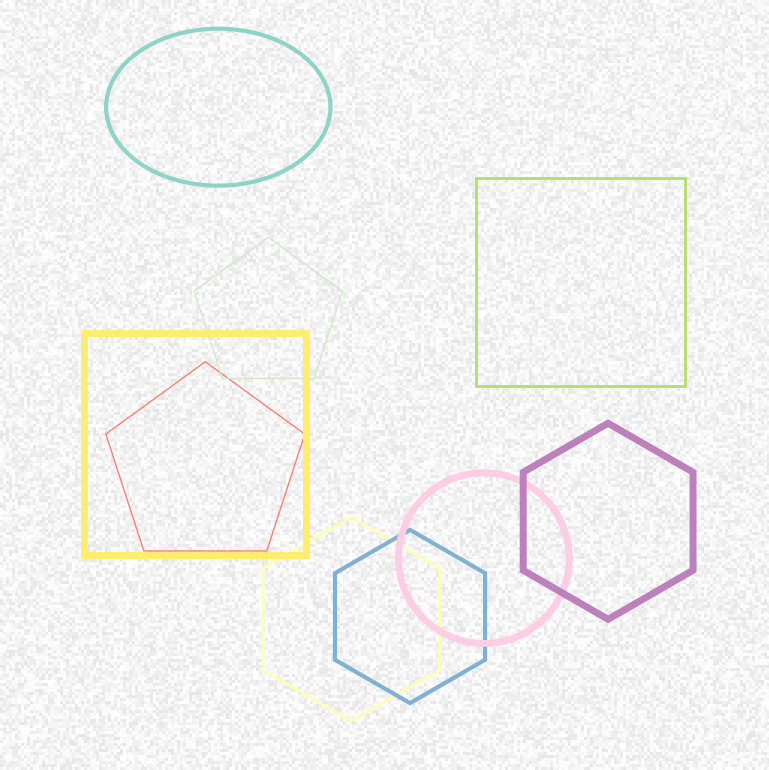[{"shape": "oval", "thickness": 1.5, "radius": 0.73, "center": [0.283, 0.861]}, {"shape": "hexagon", "thickness": 1, "radius": 0.66, "center": [0.456, 0.196]}, {"shape": "pentagon", "thickness": 0.5, "radius": 0.68, "center": [0.267, 0.394]}, {"shape": "hexagon", "thickness": 1.5, "radius": 0.56, "center": [0.532, 0.199]}, {"shape": "square", "thickness": 1, "radius": 0.68, "center": [0.754, 0.634]}, {"shape": "circle", "thickness": 2.5, "radius": 0.55, "center": [0.628, 0.275]}, {"shape": "hexagon", "thickness": 2.5, "radius": 0.64, "center": [0.79, 0.323]}, {"shape": "pentagon", "thickness": 0.5, "radius": 0.51, "center": [0.348, 0.591]}, {"shape": "square", "thickness": 2.5, "radius": 0.72, "center": [0.253, 0.423]}]